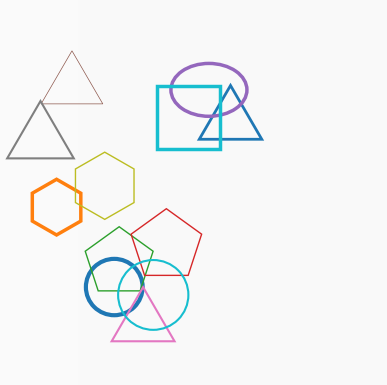[{"shape": "circle", "thickness": 3, "radius": 0.37, "center": [0.295, 0.254]}, {"shape": "triangle", "thickness": 2, "radius": 0.47, "center": [0.595, 0.685]}, {"shape": "hexagon", "thickness": 2.5, "radius": 0.36, "center": [0.146, 0.462]}, {"shape": "pentagon", "thickness": 1, "radius": 0.46, "center": [0.308, 0.319]}, {"shape": "pentagon", "thickness": 1, "radius": 0.48, "center": [0.429, 0.362]}, {"shape": "oval", "thickness": 2.5, "radius": 0.49, "center": [0.539, 0.767]}, {"shape": "triangle", "thickness": 0.5, "radius": 0.46, "center": [0.186, 0.776]}, {"shape": "triangle", "thickness": 1.5, "radius": 0.47, "center": [0.369, 0.16]}, {"shape": "triangle", "thickness": 1.5, "radius": 0.5, "center": [0.104, 0.638]}, {"shape": "hexagon", "thickness": 1, "radius": 0.44, "center": [0.27, 0.517]}, {"shape": "square", "thickness": 2.5, "radius": 0.41, "center": [0.487, 0.694]}, {"shape": "circle", "thickness": 1.5, "radius": 0.45, "center": [0.395, 0.234]}]